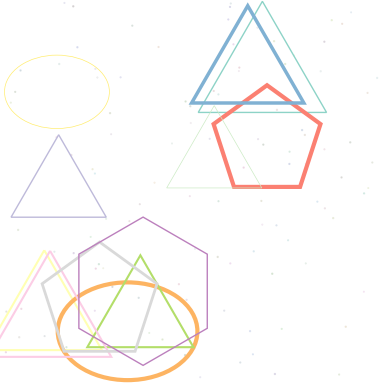[{"shape": "triangle", "thickness": 1, "radius": 0.96, "center": [0.682, 0.804]}, {"shape": "triangle", "thickness": 1.5, "radius": 0.86, "center": [0.115, 0.177]}, {"shape": "triangle", "thickness": 1, "radius": 0.71, "center": [0.152, 0.507]}, {"shape": "pentagon", "thickness": 3, "radius": 0.73, "center": [0.694, 0.633]}, {"shape": "triangle", "thickness": 2.5, "radius": 0.84, "center": [0.643, 0.817]}, {"shape": "oval", "thickness": 3, "radius": 0.91, "center": [0.331, 0.14]}, {"shape": "triangle", "thickness": 1.5, "radius": 0.8, "center": [0.365, 0.178]}, {"shape": "triangle", "thickness": 1.5, "radius": 0.92, "center": [0.13, 0.165]}, {"shape": "pentagon", "thickness": 2, "radius": 0.78, "center": [0.259, 0.214]}, {"shape": "hexagon", "thickness": 1, "radius": 0.96, "center": [0.372, 0.244]}, {"shape": "triangle", "thickness": 0.5, "radius": 0.71, "center": [0.556, 0.583]}, {"shape": "oval", "thickness": 0.5, "radius": 0.68, "center": [0.148, 0.761]}]